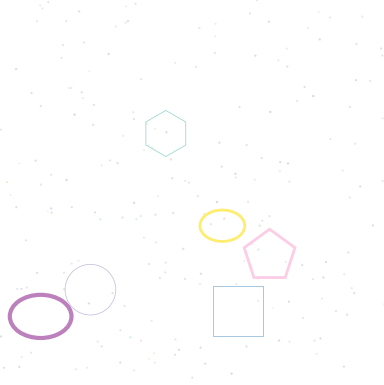[{"shape": "hexagon", "thickness": 0.5, "radius": 0.3, "center": [0.431, 0.653]}, {"shape": "circle", "thickness": 0.5, "radius": 0.33, "center": [0.235, 0.248]}, {"shape": "square", "thickness": 0.5, "radius": 0.33, "center": [0.618, 0.193]}, {"shape": "pentagon", "thickness": 2, "radius": 0.35, "center": [0.7, 0.335]}, {"shape": "oval", "thickness": 3, "radius": 0.4, "center": [0.106, 0.178]}, {"shape": "oval", "thickness": 2, "radius": 0.29, "center": [0.578, 0.414]}]